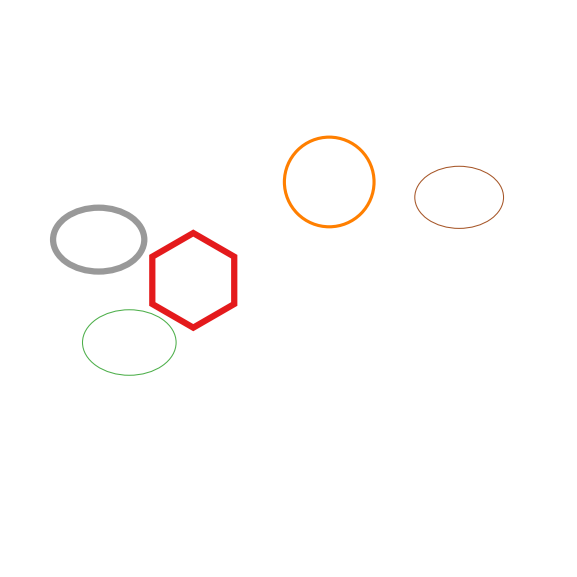[{"shape": "hexagon", "thickness": 3, "radius": 0.41, "center": [0.335, 0.514]}, {"shape": "oval", "thickness": 0.5, "radius": 0.41, "center": [0.224, 0.406]}, {"shape": "circle", "thickness": 1.5, "radius": 0.39, "center": [0.57, 0.684]}, {"shape": "oval", "thickness": 0.5, "radius": 0.38, "center": [0.795, 0.657]}, {"shape": "oval", "thickness": 3, "radius": 0.39, "center": [0.171, 0.584]}]